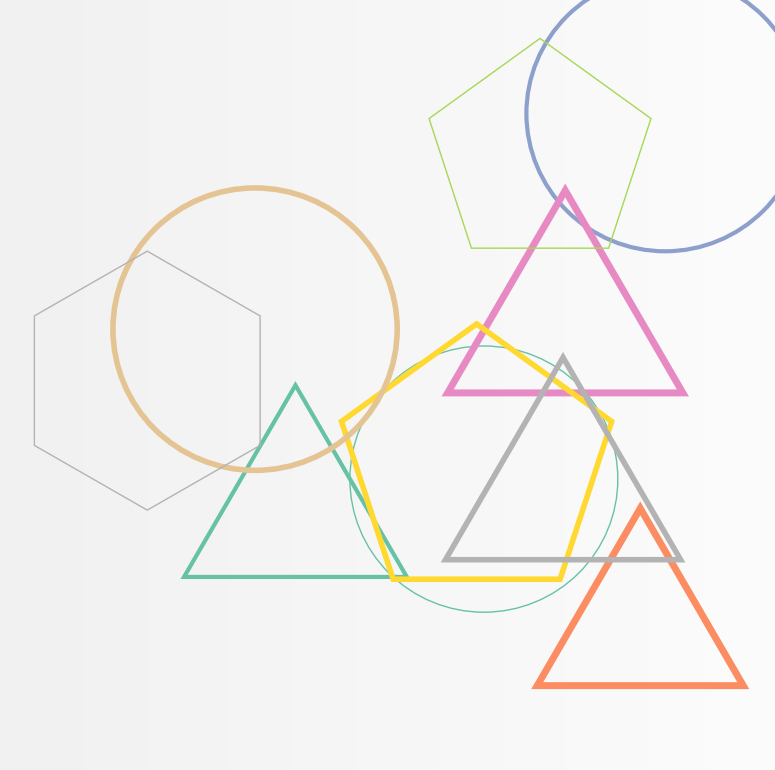[{"shape": "circle", "thickness": 0.5, "radius": 0.86, "center": [0.624, 0.378]}, {"shape": "triangle", "thickness": 1.5, "radius": 0.83, "center": [0.381, 0.334]}, {"shape": "triangle", "thickness": 2.5, "radius": 0.77, "center": [0.826, 0.186]}, {"shape": "circle", "thickness": 1.5, "radius": 0.89, "center": [0.858, 0.853]}, {"shape": "triangle", "thickness": 2.5, "radius": 0.88, "center": [0.729, 0.577]}, {"shape": "pentagon", "thickness": 0.5, "radius": 0.75, "center": [0.697, 0.8]}, {"shape": "pentagon", "thickness": 2, "radius": 0.92, "center": [0.615, 0.396]}, {"shape": "circle", "thickness": 2, "radius": 0.92, "center": [0.329, 0.573]}, {"shape": "triangle", "thickness": 2, "radius": 0.88, "center": [0.727, 0.361]}, {"shape": "hexagon", "thickness": 0.5, "radius": 0.84, "center": [0.19, 0.506]}]